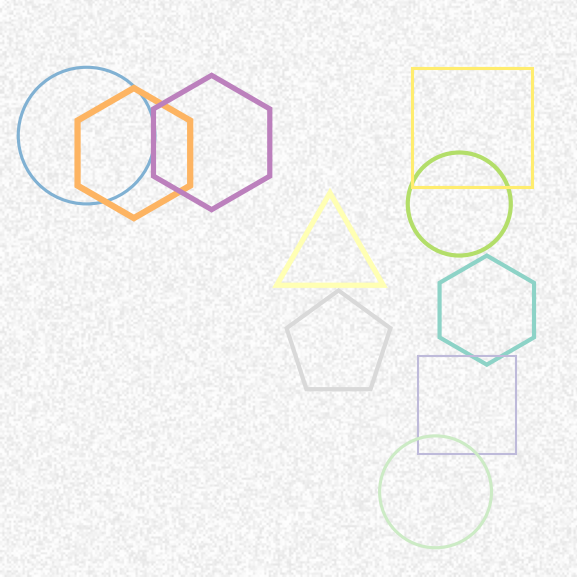[{"shape": "hexagon", "thickness": 2, "radius": 0.47, "center": [0.843, 0.462]}, {"shape": "triangle", "thickness": 2.5, "radius": 0.53, "center": [0.571, 0.559]}, {"shape": "square", "thickness": 1, "radius": 0.42, "center": [0.808, 0.298]}, {"shape": "circle", "thickness": 1.5, "radius": 0.59, "center": [0.15, 0.764]}, {"shape": "hexagon", "thickness": 3, "radius": 0.56, "center": [0.232, 0.734]}, {"shape": "circle", "thickness": 2, "radius": 0.45, "center": [0.795, 0.646]}, {"shape": "pentagon", "thickness": 2, "radius": 0.47, "center": [0.586, 0.402]}, {"shape": "hexagon", "thickness": 2.5, "radius": 0.58, "center": [0.366, 0.752]}, {"shape": "circle", "thickness": 1.5, "radius": 0.48, "center": [0.754, 0.147]}, {"shape": "square", "thickness": 1.5, "radius": 0.52, "center": [0.817, 0.778]}]